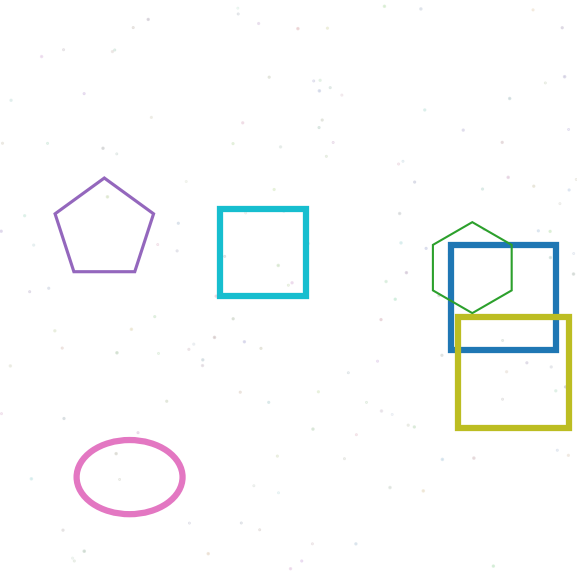[{"shape": "square", "thickness": 3, "radius": 0.46, "center": [0.871, 0.484]}, {"shape": "hexagon", "thickness": 1, "radius": 0.39, "center": [0.818, 0.536]}, {"shape": "pentagon", "thickness": 1.5, "radius": 0.45, "center": [0.181, 0.601]}, {"shape": "oval", "thickness": 3, "radius": 0.46, "center": [0.224, 0.173]}, {"shape": "square", "thickness": 3, "radius": 0.48, "center": [0.889, 0.354]}, {"shape": "square", "thickness": 3, "radius": 0.37, "center": [0.455, 0.562]}]